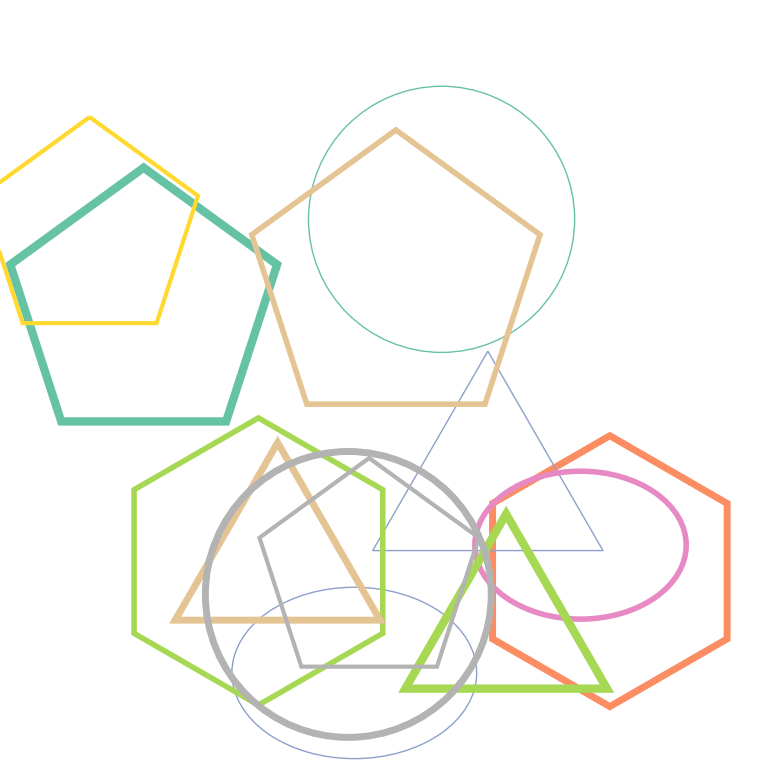[{"shape": "pentagon", "thickness": 3, "radius": 0.91, "center": [0.187, 0.6]}, {"shape": "circle", "thickness": 0.5, "radius": 0.86, "center": [0.573, 0.715]}, {"shape": "hexagon", "thickness": 2.5, "radius": 0.88, "center": [0.792, 0.258]}, {"shape": "triangle", "thickness": 0.5, "radius": 0.86, "center": [0.634, 0.371]}, {"shape": "oval", "thickness": 0.5, "radius": 0.79, "center": [0.46, 0.126]}, {"shape": "oval", "thickness": 2, "radius": 0.69, "center": [0.754, 0.292]}, {"shape": "hexagon", "thickness": 2, "radius": 0.93, "center": [0.336, 0.271]}, {"shape": "triangle", "thickness": 3, "radius": 0.76, "center": [0.657, 0.181]}, {"shape": "pentagon", "thickness": 1.5, "radius": 0.74, "center": [0.116, 0.7]}, {"shape": "pentagon", "thickness": 2, "radius": 0.98, "center": [0.514, 0.634]}, {"shape": "triangle", "thickness": 2.5, "radius": 0.77, "center": [0.361, 0.271]}, {"shape": "circle", "thickness": 2.5, "radius": 0.93, "center": [0.452, 0.228]}, {"shape": "pentagon", "thickness": 1.5, "radius": 0.75, "center": [0.479, 0.255]}]